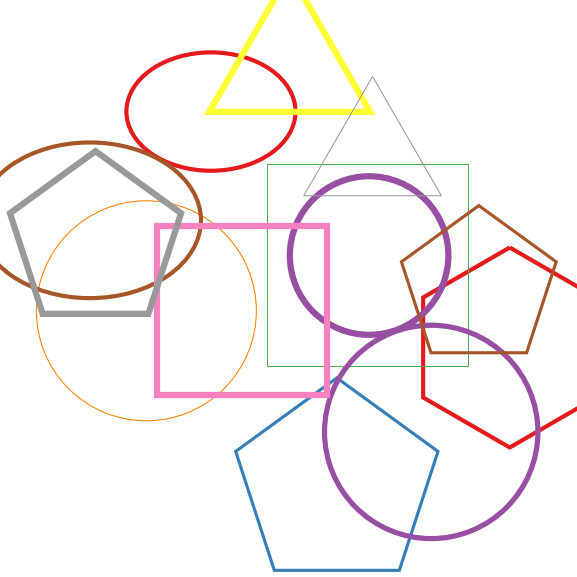[{"shape": "hexagon", "thickness": 2, "radius": 0.87, "center": [0.883, 0.397]}, {"shape": "oval", "thickness": 2, "radius": 0.73, "center": [0.365, 0.806]}, {"shape": "pentagon", "thickness": 1.5, "radius": 0.92, "center": [0.583, 0.161]}, {"shape": "square", "thickness": 0.5, "radius": 0.87, "center": [0.636, 0.54]}, {"shape": "circle", "thickness": 3, "radius": 0.69, "center": [0.639, 0.557]}, {"shape": "circle", "thickness": 2.5, "radius": 0.92, "center": [0.747, 0.251]}, {"shape": "circle", "thickness": 0.5, "radius": 0.95, "center": [0.253, 0.461]}, {"shape": "triangle", "thickness": 3, "radius": 0.8, "center": [0.502, 0.886]}, {"shape": "oval", "thickness": 2, "radius": 0.96, "center": [0.155, 0.618]}, {"shape": "pentagon", "thickness": 1.5, "radius": 0.7, "center": [0.829, 0.502]}, {"shape": "square", "thickness": 3, "radius": 0.73, "center": [0.419, 0.462]}, {"shape": "pentagon", "thickness": 3, "radius": 0.78, "center": [0.165, 0.582]}, {"shape": "triangle", "thickness": 0.5, "radius": 0.69, "center": [0.645, 0.729]}]